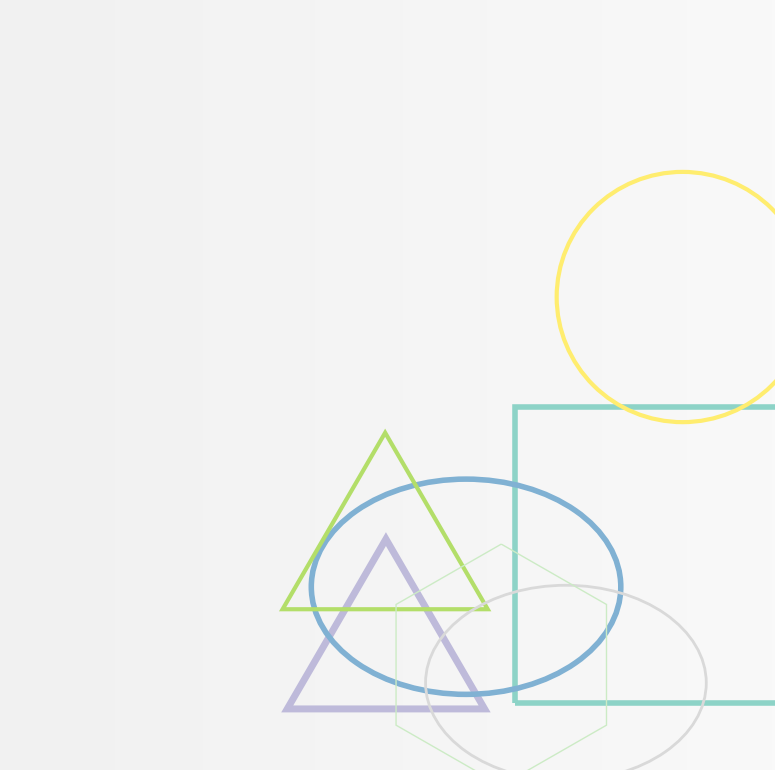[{"shape": "square", "thickness": 2, "radius": 0.96, "center": [0.857, 0.279]}, {"shape": "triangle", "thickness": 2.5, "radius": 0.74, "center": [0.498, 0.153]}, {"shape": "oval", "thickness": 2, "radius": 1.0, "center": [0.601, 0.238]}, {"shape": "triangle", "thickness": 1.5, "radius": 0.76, "center": [0.497, 0.285]}, {"shape": "oval", "thickness": 1, "radius": 0.91, "center": [0.73, 0.113]}, {"shape": "hexagon", "thickness": 0.5, "radius": 0.78, "center": [0.647, 0.137]}, {"shape": "circle", "thickness": 1.5, "radius": 0.81, "center": [0.881, 0.614]}]